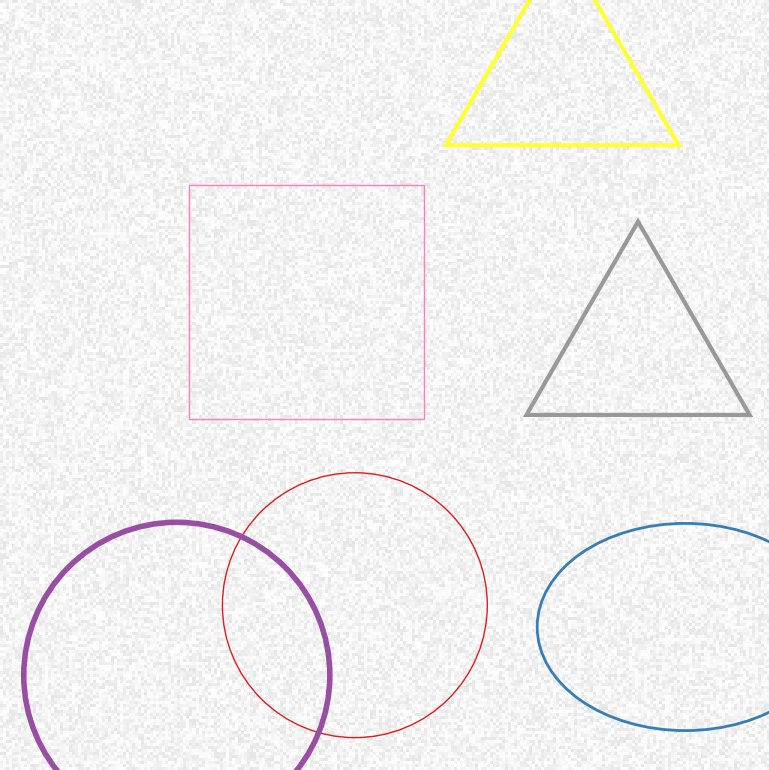[{"shape": "circle", "thickness": 0.5, "radius": 0.86, "center": [0.461, 0.214]}, {"shape": "oval", "thickness": 1, "radius": 0.96, "center": [0.89, 0.186]}, {"shape": "circle", "thickness": 2, "radius": 0.99, "center": [0.23, 0.123]}, {"shape": "triangle", "thickness": 1.5, "radius": 0.87, "center": [0.73, 0.899]}, {"shape": "square", "thickness": 0.5, "radius": 0.76, "center": [0.398, 0.608]}, {"shape": "triangle", "thickness": 1.5, "radius": 0.84, "center": [0.829, 0.545]}]